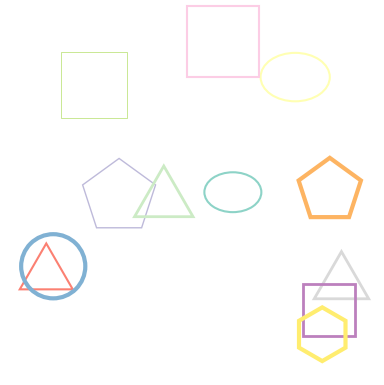[{"shape": "oval", "thickness": 1.5, "radius": 0.37, "center": [0.605, 0.501]}, {"shape": "oval", "thickness": 1.5, "radius": 0.45, "center": [0.767, 0.8]}, {"shape": "pentagon", "thickness": 1, "radius": 0.5, "center": [0.309, 0.489]}, {"shape": "triangle", "thickness": 1.5, "radius": 0.4, "center": [0.12, 0.288]}, {"shape": "circle", "thickness": 3, "radius": 0.42, "center": [0.138, 0.308]}, {"shape": "pentagon", "thickness": 3, "radius": 0.43, "center": [0.857, 0.505]}, {"shape": "square", "thickness": 0.5, "radius": 0.43, "center": [0.245, 0.779]}, {"shape": "square", "thickness": 1.5, "radius": 0.47, "center": [0.58, 0.892]}, {"shape": "triangle", "thickness": 2, "radius": 0.41, "center": [0.887, 0.265]}, {"shape": "square", "thickness": 2, "radius": 0.34, "center": [0.854, 0.195]}, {"shape": "triangle", "thickness": 2, "radius": 0.44, "center": [0.425, 0.481]}, {"shape": "hexagon", "thickness": 3, "radius": 0.35, "center": [0.837, 0.132]}]